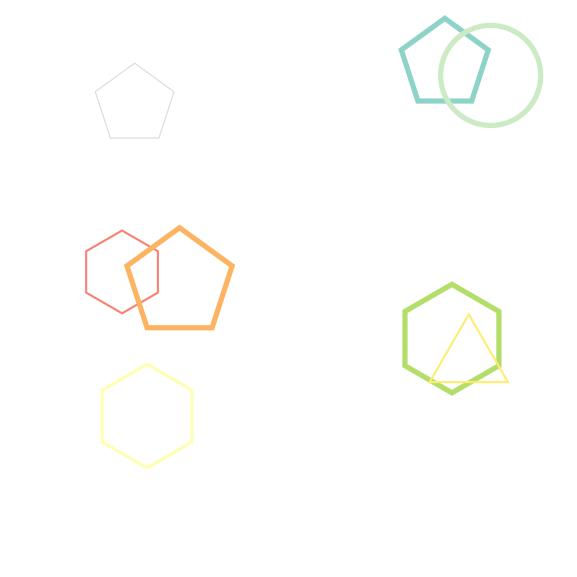[{"shape": "pentagon", "thickness": 2.5, "radius": 0.4, "center": [0.77, 0.888]}, {"shape": "hexagon", "thickness": 1.5, "radius": 0.45, "center": [0.255, 0.279]}, {"shape": "hexagon", "thickness": 1, "radius": 0.36, "center": [0.211, 0.528]}, {"shape": "pentagon", "thickness": 2.5, "radius": 0.48, "center": [0.311, 0.509]}, {"shape": "hexagon", "thickness": 2.5, "radius": 0.47, "center": [0.783, 0.413]}, {"shape": "pentagon", "thickness": 0.5, "radius": 0.36, "center": [0.233, 0.818]}, {"shape": "circle", "thickness": 2.5, "radius": 0.43, "center": [0.85, 0.869]}, {"shape": "triangle", "thickness": 1, "radius": 0.39, "center": [0.812, 0.377]}]